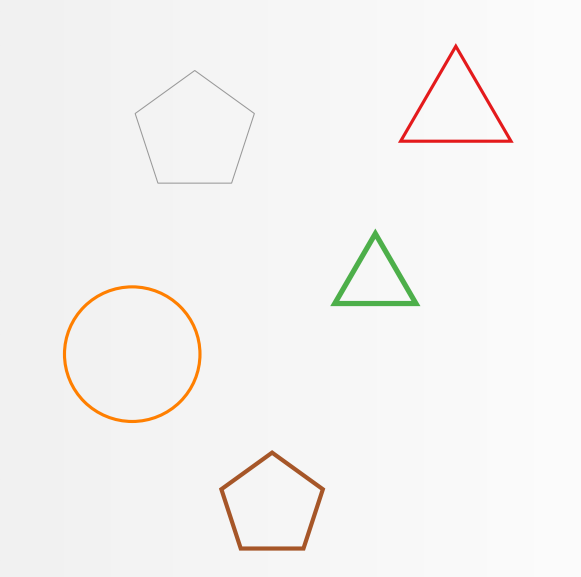[{"shape": "triangle", "thickness": 1.5, "radius": 0.55, "center": [0.784, 0.809]}, {"shape": "triangle", "thickness": 2.5, "radius": 0.4, "center": [0.646, 0.514]}, {"shape": "circle", "thickness": 1.5, "radius": 0.58, "center": [0.227, 0.386]}, {"shape": "pentagon", "thickness": 2, "radius": 0.46, "center": [0.468, 0.124]}, {"shape": "pentagon", "thickness": 0.5, "radius": 0.54, "center": [0.335, 0.769]}]